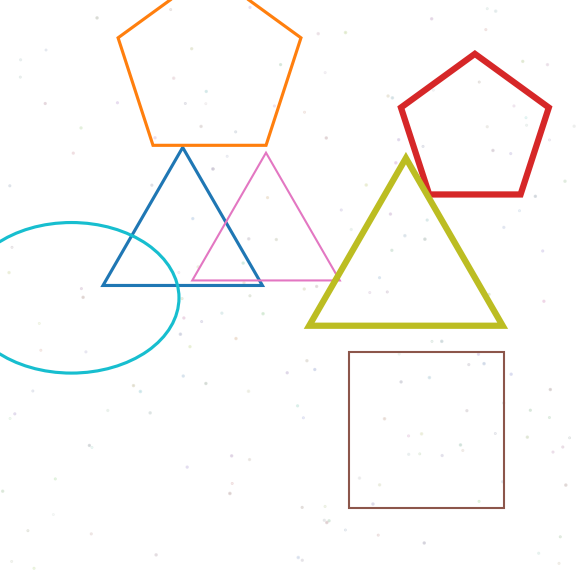[{"shape": "triangle", "thickness": 1.5, "radius": 0.8, "center": [0.316, 0.584]}, {"shape": "pentagon", "thickness": 1.5, "radius": 0.83, "center": [0.363, 0.882]}, {"shape": "pentagon", "thickness": 3, "radius": 0.67, "center": [0.822, 0.771]}, {"shape": "square", "thickness": 1, "radius": 0.68, "center": [0.739, 0.255]}, {"shape": "triangle", "thickness": 1, "radius": 0.74, "center": [0.461, 0.587]}, {"shape": "triangle", "thickness": 3, "radius": 0.97, "center": [0.703, 0.532]}, {"shape": "oval", "thickness": 1.5, "radius": 0.93, "center": [0.124, 0.483]}]